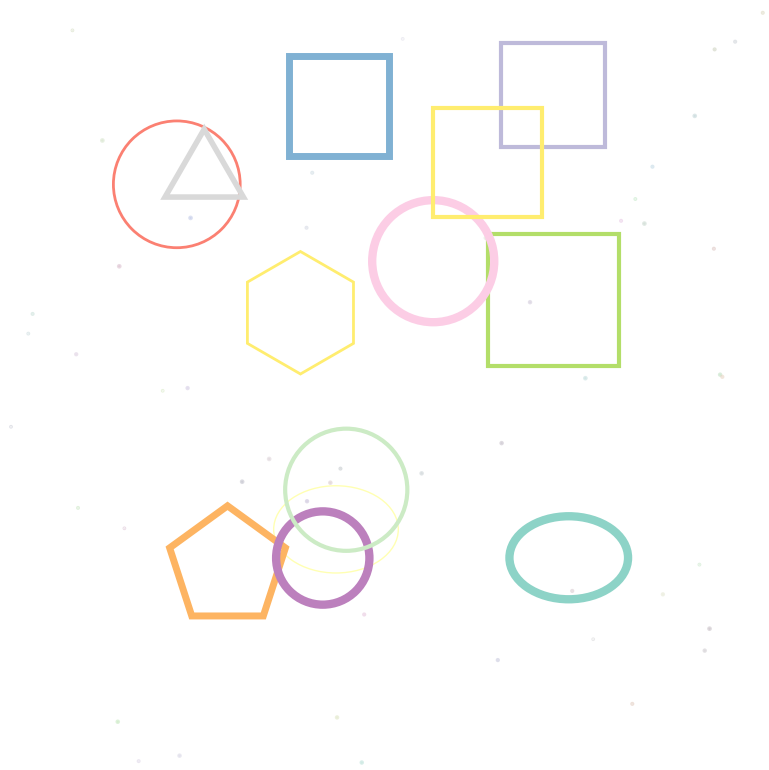[{"shape": "oval", "thickness": 3, "radius": 0.39, "center": [0.739, 0.276]}, {"shape": "oval", "thickness": 0.5, "radius": 0.4, "center": [0.436, 0.313]}, {"shape": "square", "thickness": 1.5, "radius": 0.34, "center": [0.718, 0.876]}, {"shape": "circle", "thickness": 1, "radius": 0.41, "center": [0.23, 0.761]}, {"shape": "square", "thickness": 2.5, "radius": 0.32, "center": [0.44, 0.862]}, {"shape": "pentagon", "thickness": 2.5, "radius": 0.4, "center": [0.295, 0.264]}, {"shape": "square", "thickness": 1.5, "radius": 0.43, "center": [0.719, 0.61]}, {"shape": "circle", "thickness": 3, "radius": 0.4, "center": [0.563, 0.661]}, {"shape": "triangle", "thickness": 2, "radius": 0.29, "center": [0.265, 0.773]}, {"shape": "circle", "thickness": 3, "radius": 0.3, "center": [0.419, 0.275]}, {"shape": "circle", "thickness": 1.5, "radius": 0.4, "center": [0.45, 0.364]}, {"shape": "square", "thickness": 1.5, "radius": 0.36, "center": [0.633, 0.789]}, {"shape": "hexagon", "thickness": 1, "radius": 0.4, "center": [0.39, 0.594]}]